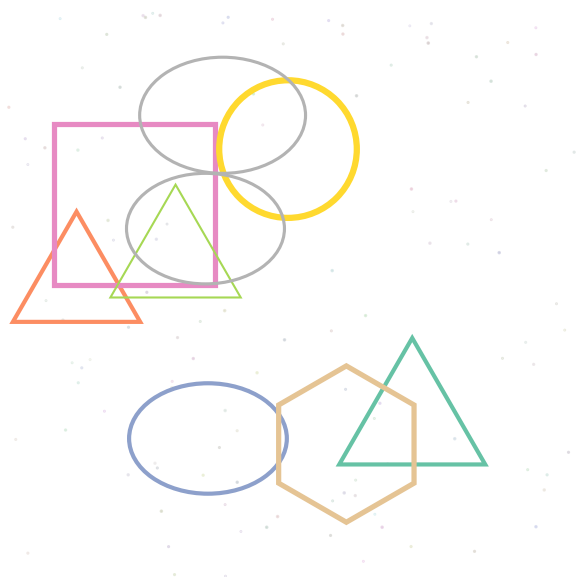[{"shape": "triangle", "thickness": 2, "radius": 0.73, "center": [0.714, 0.268]}, {"shape": "triangle", "thickness": 2, "radius": 0.64, "center": [0.133, 0.505]}, {"shape": "oval", "thickness": 2, "radius": 0.68, "center": [0.36, 0.24]}, {"shape": "square", "thickness": 2.5, "radius": 0.7, "center": [0.233, 0.645]}, {"shape": "triangle", "thickness": 1, "radius": 0.65, "center": [0.304, 0.549]}, {"shape": "circle", "thickness": 3, "radius": 0.6, "center": [0.499, 0.741]}, {"shape": "hexagon", "thickness": 2.5, "radius": 0.68, "center": [0.6, 0.23]}, {"shape": "oval", "thickness": 1.5, "radius": 0.68, "center": [0.356, 0.603]}, {"shape": "oval", "thickness": 1.5, "radius": 0.72, "center": [0.385, 0.8]}]